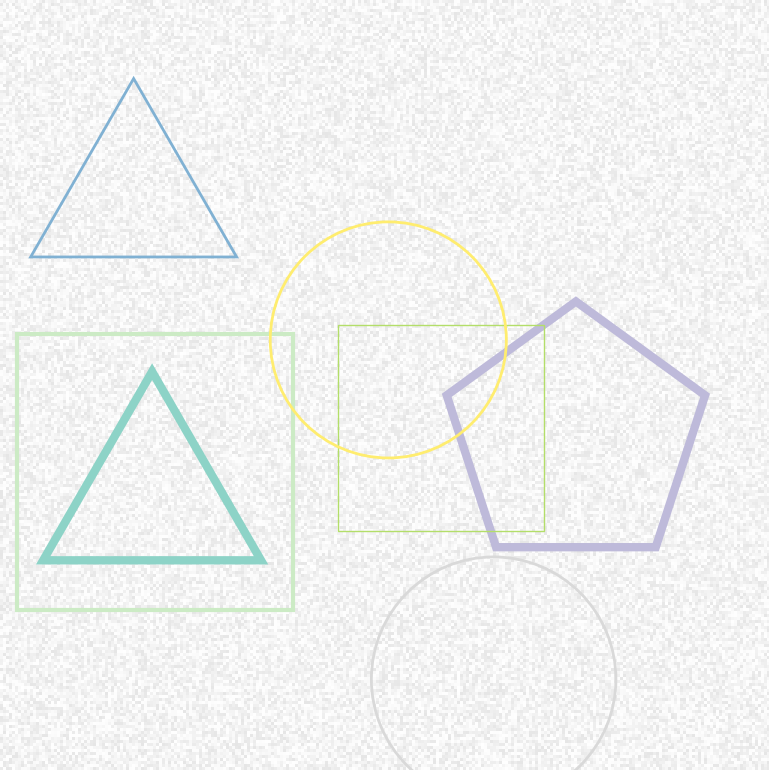[{"shape": "triangle", "thickness": 3, "radius": 0.82, "center": [0.198, 0.354]}, {"shape": "pentagon", "thickness": 3, "radius": 0.88, "center": [0.748, 0.432]}, {"shape": "triangle", "thickness": 1, "radius": 0.77, "center": [0.174, 0.743]}, {"shape": "square", "thickness": 0.5, "radius": 0.67, "center": [0.573, 0.445]}, {"shape": "circle", "thickness": 1, "radius": 0.79, "center": [0.641, 0.118]}, {"shape": "square", "thickness": 1.5, "radius": 0.89, "center": [0.202, 0.387]}, {"shape": "circle", "thickness": 1, "radius": 0.77, "center": [0.504, 0.559]}]